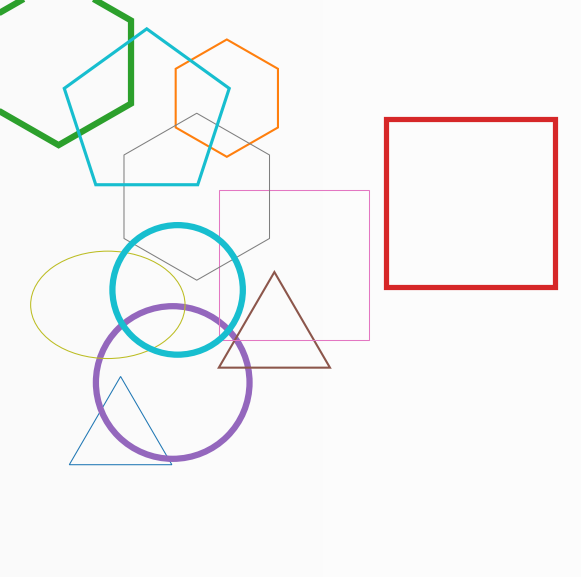[{"shape": "triangle", "thickness": 0.5, "radius": 0.51, "center": [0.207, 0.245]}, {"shape": "hexagon", "thickness": 1, "radius": 0.51, "center": [0.39, 0.829]}, {"shape": "hexagon", "thickness": 3, "radius": 0.72, "center": [0.101, 0.892]}, {"shape": "square", "thickness": 2.5, "radius": 0.73, "center": [0.809, 0.648]}, {"shape": "circle", "thickness": 3, "radius": 0.66, "center": [0.297, 0.337]}, {"shape": "triangle", "thickness": 1, "radius": 0.55, "center": [0.472, 0.418]}, {"shape": "square", "thickness": 0.5, "radius": 0.65, "center": [0.506, 0.54]}, {"shape": "hexagon", "thickness": 0.5, "radius": 0.72, "center": [0.338, 0.658]}, {"shape": "oval", "thickness": 0.5, "radius": 0.66, "center": [0.186, 0.471]}, {"shape": "circle", "thickness": 3, "radius": 0.56, "center": [0.306, 0.497]}, {"shape": "pentagon", "thickness": 1.5, "radius": 0.75, "center": [0.252, 0.8]}]